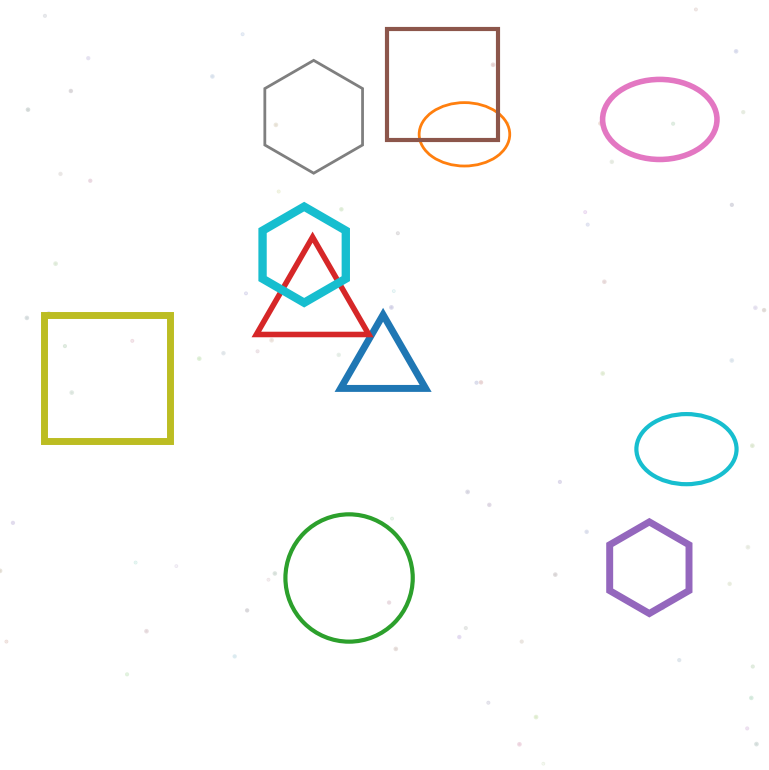[{"shape": "triangle", "thickness": 2.5, "radius": 0.32, "center": [0.498, 0.527]}, {"shape": "oval", "thickness": 1, "radius": 0.29, "center": [0.603, 0.826]}, {"shape": "circle", "thickness": 1.5, "radius": 0.41, "center": [0.453, 0.249]}, {"shape": "triangle", "thickness": 2, "radius": 0.42, "center": [0.406, 0.608]}, {"shape": "hexagon", "thickness": 2.5, "radius": 0.3, "center": [0.843, 0.263]}, {"shape": "square", "thickness": 1.5, "radius": 0.36, "center": [0.575, 0.89]}, {"shape": "oval", "thickness": 2, "radius": 0.37, "center": [0.857, 0.845]}, {"shape": "hexagon", "thickness": 1, "radius": 0.37, "center": [0.407, 0.848]}, {"shape": "square", "thickness": 2.5, "radius": 0.41, "center": [0.139, 0.509]}, {"shape": "hexagon", "thickness": 3, "radius": 0.31, "center": [0.395, 0.669]}, {"shape": "oval", "thickness": 1.5, "radius": 0.33, "center": [0.892, 0.417]}]